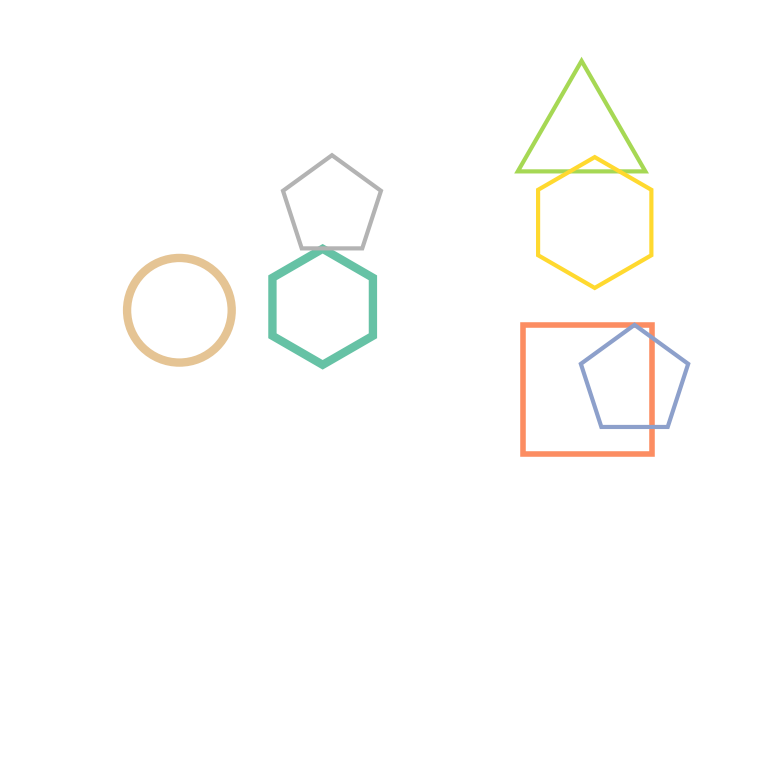[{"shape": "hexagon", "thickness": 3, "radius": 0.38, "center": [0.419, 0.602]}, {"shape": "square", "thickness": 2, "radius": 0.42, "center": [0.763, 0.494]}, {"shape": "pentagon", "thickness": 1.5, "radius": 0.37, "center": [0.824, 0.505]}, {"shape": "triangle", "thickness": 1.5, "radius": 0.48, "center": [0.755, 0.825]}, {"shape": "hexagon", "thickness": 1.5, "radius": 0.42, "center": [0.772, 0.711]}, {"shape": "circle", "thickness": 3, "radius": 0.34, "center": [0.233, 0.597]}, {"shape": "pentagon", "thickness": 1.5, "radius": 0.33, "center": [0.431, 0.732]}]